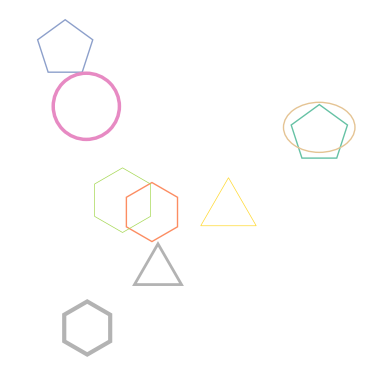[{"shape": "pentagon", "thickness": 1, "radius": 0.38, "center": [0.829, 0.652]}, {"shape": "hexagon", "thickness": 1, "radius": 0.38, "center": [0.395, 0.449]}, {"shape": "pentagon", "thickness": 1, "radius": 0.38, "center": [0.169, 0.873]}, {"shape": "circle", "thickness": 2.5, "radius": 0.43, "center": [0.224, 0.724]}, {"shape": "hexagon", "thickness": 0.5, "radius": 0.42, "center": [0.318, 0.48]}, {"shape": "triangle", "thickness": 0.5, "radius": 0.42, "center": [0.593, 0.455]}, {"shape": "oval", "thickness": 1, "radius": 0.46, "center": [0.829, 0.669]}, {"shape": "hexagon", "thickness": 3, "radius": 0.34, "center": [0.227, 0.148]}, {"shape": "triangle", "thickness": 2, "radius": 0.35, "center": [0.41, 0.296]}]